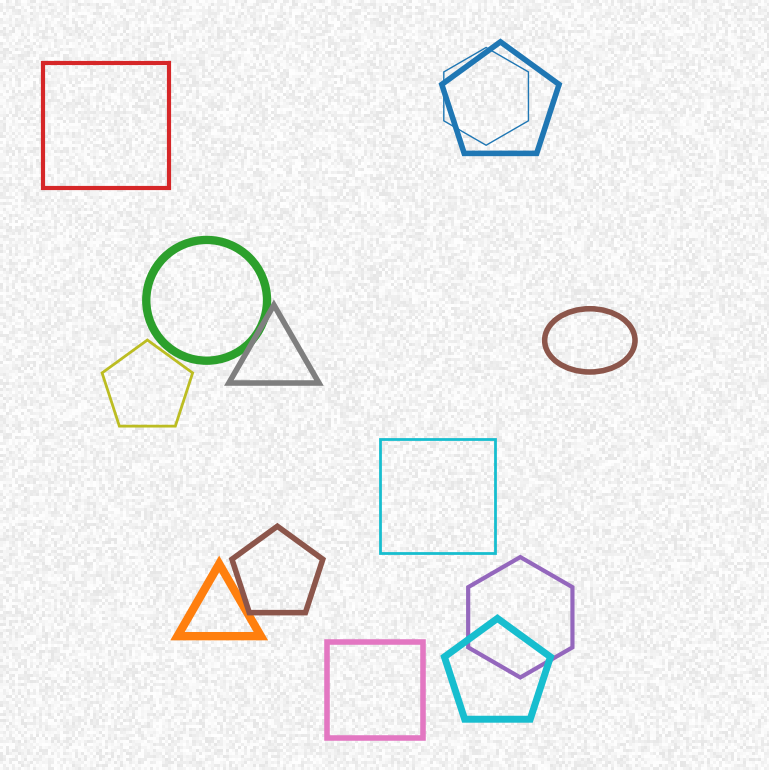[{"shape": "hexagon", "thickness": 0.5, "radius": 0.32, "center": [0.631, 0.875]}, {"shape": "pentagon", "thickness": 2, "radius": 0.4, "center": [0.65, 0.866]}, {"shape": "triangle", "thickness": 3, "radius": 0.31, "center": [0.285, 0.205]}, {"shape": "circle", "thickness": 3, "radius": 0.39, "center": [0.268, 0.61]}, {"shape": "square", "thickness": 1.5, "radius": 0.41, "center": [0.138, 0.837]}, {"shape": "hexagon", "thickness": 1.5, "radius": 0.39, "center": [0.676, 0.198]}, {"shape": "pentagon", "thickness": 2, "radius": 0.31, "center": [0.36, 0.255]}, {"shape": "oval", "thickness": 2, "radius": 0.29, "center": [0.766, 0.558]}, {"shape": "square", "thickness": 2, "radius": 0.31, "center": [0.487, 0.104]}, {"shape": "triangle", "thickness": 2, "radius": 0.34, "center": [0.356, 0.536]}, {"shape": "pentagon", "thickness": 1, "radius": 0.31, "center": [0.191, 0.497]}, {"shape": "pentagon", "thickness": 2.5, "radius": 0.36, "center": [0.646, 0.124]}, {"shape": "square", "thickness": 1, "radius": 0.37, "center": [0.568, 0.356]}]